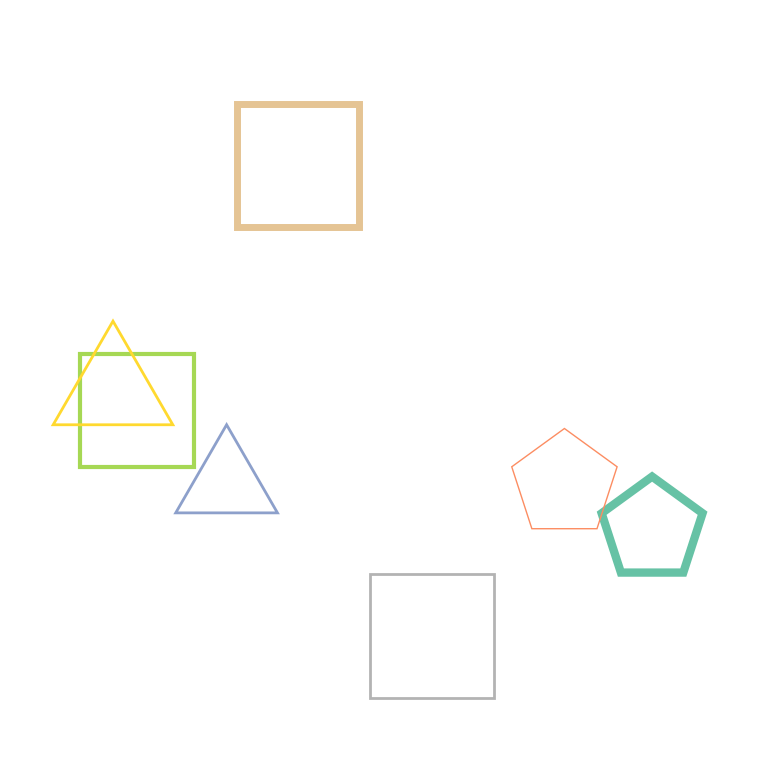[{"shape": "pentagon", "thickness": 3, "radius": 0.34, "center": [0.847, 0.312]}, {"shape": "pentagon", "thickness": 0.5, "radius": 0.36, "center": [0.733, 0.372]}, {"shape": "triangle", "thickness": 1, "radius": 0.38, "center": [0.294, 0.372]}, {"shape": "square", "thickness": 1.5, "radius": 0.37, "center": [0.178, 0.467]}, {"shape": "triangle", "thickness": 1, "radius": 0.45, "center": [0.147, 0.493]}, {"shape": "square", "thickness": 2.5, "radius": 0.4, "center": [0.387, 0.785]}, {"shape": "square", "thickness": 1, "radius": 0.4, "center": [0.561, 0.174]}]